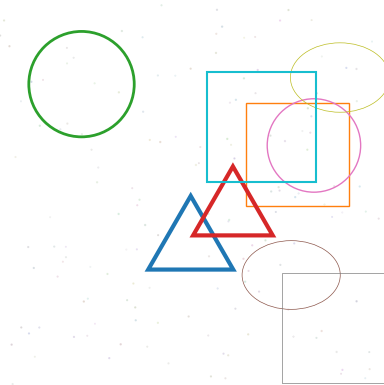[{"shape": "triangle", "thickness": 3, "radius": 0.64, "center": [0.495, 0.364]}, {"shape": "square", "thickness": 1, "radius": 0.67, "center": [0.773, 0.598]}, {"shape": "circle", "thickness": 2, "radius": 0.68, "center": [0.212, 0.781]}, {"shape": "triangle", "thickness": 3, "radius": 0.6, "center": [0.605, 0.448]}, {"shape": "oval", "thickness": 0.5, "radius": 0.64, "center": [0.756, 0.286]}, {"shape": "circle", "thickness": 1, "radius": 0.61, "center": [0.815, 0.622]}, {"shape": "square", "thickness": 0.5, "radius": 0.71, "center": [0.874, 0.147]}, {"shape": "oval", "thickness": 0.5, "radius": 0.64, "center": [0.883, 0.799]}, {"shape": "square", "thickness": 1.5, "radius": 0.71, "center": [0.679, 0.67]}]